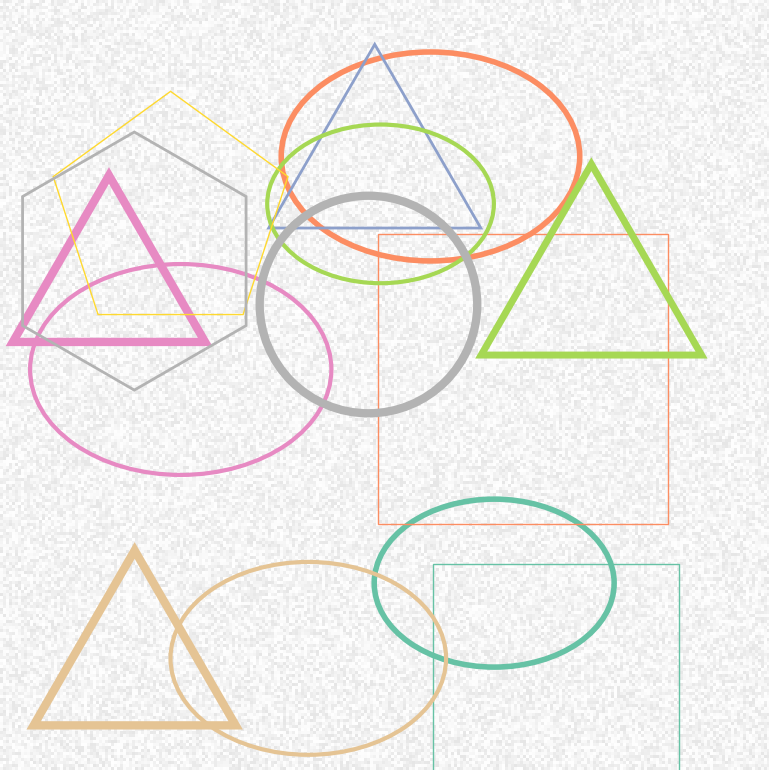[{"shape": "square", "thickness": 0.5, "radius": 0.8, "center": [0.722, 0.108]}, {"shape": "oval", "thickness": 2, "radius": 0.78, "center": [0.642, 0.243]}, {"shape": "square", "thickness": 0.5, "radius": 0.94, "center": [0.679, 0.508]}, {"shape": "oval", "thickness": 2, "radius": 0.97, "center": [0.559, 0.797]}, {"shape": "triangle", "thickness": 1, "radius": 0.8, "center": [0.487, 0.783]}, {"shape": "triangle", "thickness": 3, "radius": 0.72, "center": [0.142, 0.628]}, {"shape": "oval", "thickness": 1.5, "radius": 0.98, "center": [0.235, 0.52]}, {"shape": "triangle", "thickness": 2.5, "radius": 0.83, "center": [0.768, 0.622]}, {"shape": "oval", "thickness": 1.5, "radius": 0.74, "center": [0.494, 0.735]}, {"shape": "pentagon", "thickness": 0.5, "radius": 0.8, "center": [0.222, 0.721]}, {"shape": "triangle", "thickness": 3, "radius": 0.76, "center": [0.175, 0.134]}, {"shape": "oval", "thickness": 1.5, "radius": 0.89, "center": [0.4, 0.145]}, {"shape": "hexagon", "thickness": 1, "radius": 0.84, "center": [0.174, 0.661]}, {"shape": "circle", "thickness": 3, "radius": 0.71, "center": [0.479, 0.605]}]